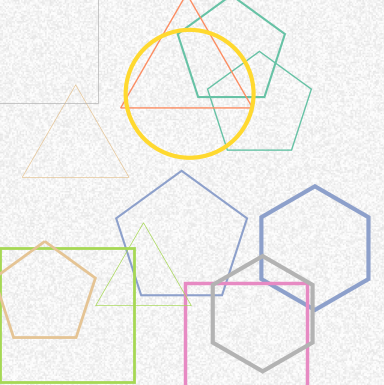[{"shape": "pentagon", "thickness": 1, "radius": 0.71, "center": [0.674, 0.725]}, {"shape": "pentagon", "thickness": 1.5, "radius": 0.73, "center": [0.601, 0.866]}, {"shape": "triangle", "thickness": 1, "radius": 0.99, "center": [0.485, 0.819]}, {"shape": "hexagon", "thickness": 3, "radius": 0.8, "center": [0.818, 0.355]}, {"shape": "pentagon", "thickness": 1.5, "radius": 0.89, "center": [0.472, 0.378]}, {"shape": "square", "thickness": 2.5, "radius": 0.79, "center": [0.639, 0.106]}, {"shape": "square", "thickness": 2, "radius": 0.87, "center": [0.175, 0.183]}, {"shape": "triangle", "thickness": 0.5, "radius": 0.72, "center": [0.373, 0.278]}, {"shape": "circle", "thickness": 3, "radius": 0.83, "center": [0.493, 0.756]}, {"shape": "triangle", "thickness": 0.5, "radius": 0.8, "center": [0.196, 0.619]}, {"shape": "pentagon", "thickness": 2, "radius": 0.69, "center": [0.116, 0.235]}, {"shape": "hexagon", "thickness": 3, "radius": 0.75, "center": [0.682, 0.185]}, {"shape": "square", "thickness": 0.5, "radius": 0.71, "center": [0.112, 0.877]}]